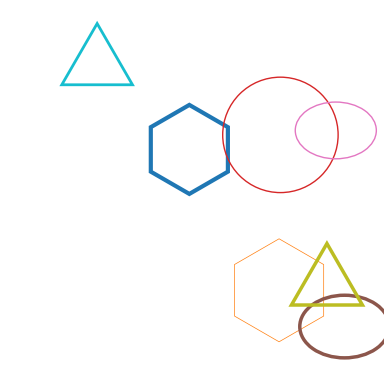[{"shape": "hexagon", "thickness": 3, "radius": 0.58, "center": [0.492, 0.612]}, {"shape": "hexagon", "thickness": 0.5, "radius": 0.67, "center": [0.725, 0.246]}, {"shape": "circle", "thickness": 1, "radius": 0.75, "center": [0.728, 0.65]}, {"shape": "oval", "thickness": 2.5, "radius": 0.58, "center": [0.895, 0.152]}, {"shape": "oval", "thickness": 1, "radius": 0.53, "center": [0.872, 0.661]}, {"shape": "triangle", "thickness": 2.5, "radius": 0.53, "center": [0.849, 0.261]}, {"shape": "triangle", "thickness": 2, "radius": 0.53, "center": [0.252, 0.833]}]